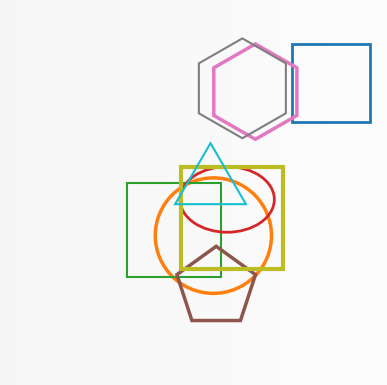[{"shape": "square", "thickness": 2, "radius": 0.5, "center": [0.855, 0.785]}, {"shape": "circle", "thickness": 2.5, "radius": 0.75, "center": [0.551, 0.388]}, {"shape": "square", "thickness": 1.5, "radius": 0.61, "center": [0.449, 0.402]}, {"shape": "oval", "thickness": 2, "radius": 0.61, "center": [0.586, 0.482]}, {"shape": "pentagon", "thickness": 2.5, "radius": 0.53, "center": [0.558, 0.254]}, {"shape": "hexagon", "thickness": 2.5, "radius": 0.62, "center": [0.659, 0.762]}, {"shape": "hexagon", "thickness": 1.5, "radius": 0.65, "center": [0.625, 0.771]}, {"shape": "square", "thickness": 3, "radius": 0.66, "center": [0.599, 0.434]}, {"shape": "triangle", "thickness": 1.5, "radius": 0.53, "center": [0.543, 0.522]}]